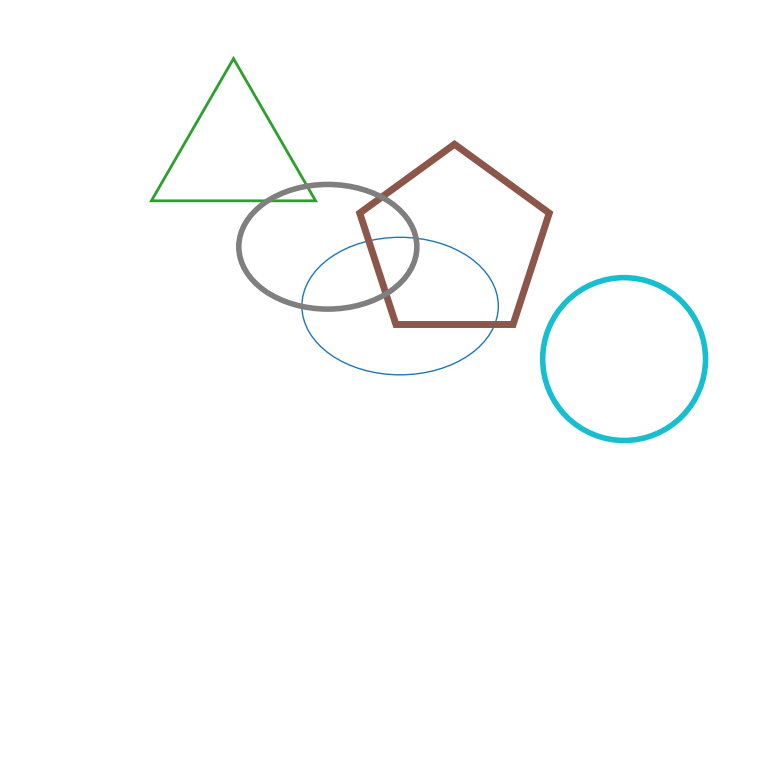[{"shape": "oval", "thickness": 0.5, "radius": 0.64, "center": [0.52, 0.603]}, {"shape": "triangle", "thickness": 1, "radius": 0.62, "center": [0.303, 0.801]}, {"shape": "pentagon", "thickness": 2.5, "radius": 0.65, "center": [0.59, 0.683]}, {"shape": "oval", "thickness": 2, "radius": 0.58, "center": [0.426, 0.68]}, {"shape": "circle", "thickness": 2, "radius": 0.53, "center": [0.811, 0.534]}]